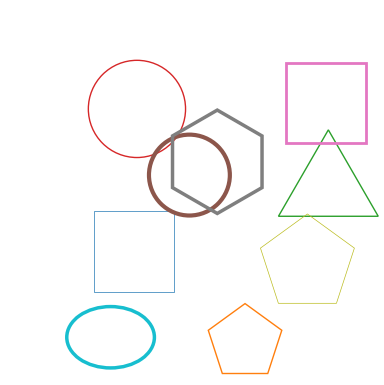[{"shape": "square", "thickness": 0.5, "radius": 0.52, "center": [0.348, 0.347]}, {"shape": "pentagon", "thickness": 1, "radius": 0.5, "center": [0.636, 0.111]}, {"shape": "triangle", "thickness": 1, "radius": 0.75, "center": [0.853, 0.513]}, {"shape": "circle", "thickness": 1, "radius": 0.63, "center": [0.356, 0.717]}, {"shape": "circle", "thickness": 3, "radius": 0.53, "center": [0.492, 0.545]}, {"shape": "square", "thickness": 2, "radius": 0.52, "center": [0.847, 0.731]}, {"shape": "hexagon", "thickness": 2.5, "radius": 0.67, "center": [0.564, 0.58]}, {"shape": "pentagon", "thickness": 0.5, "radius": 0.64, "center": [0.798, 0.316]}, {"shape": "oval", "thickness": 2.5, "radius": 0.57, "center": [0.287, 0.124]}]